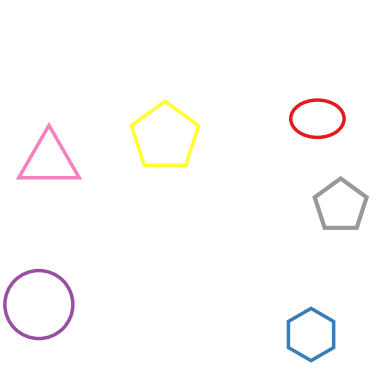[{"shape": "oval", "thickness": 2.5, "radius": 0.35, "center": [0.824, 0.692]}, {"shape": "hexagon", "thickness": 2.5, "radius": 0.34, "center": [0.808, 0.131]}, {"shape": "circle", "thickness": 2.5, "radius": 0.44, "center": [0.101, 0.209]}, {"shape": "pentagon", "thickness": 2.5, "radius": 0.46, "center": [0.429, 0.645]}, {"shape": "triangle", "thickness": 2.5, "radius": 0.45, "center": [0.127, 0.584]}, {"shape": "pentagon", "thickness": 3, "radius": 0.35, "center": [0.885, 0.466]}]